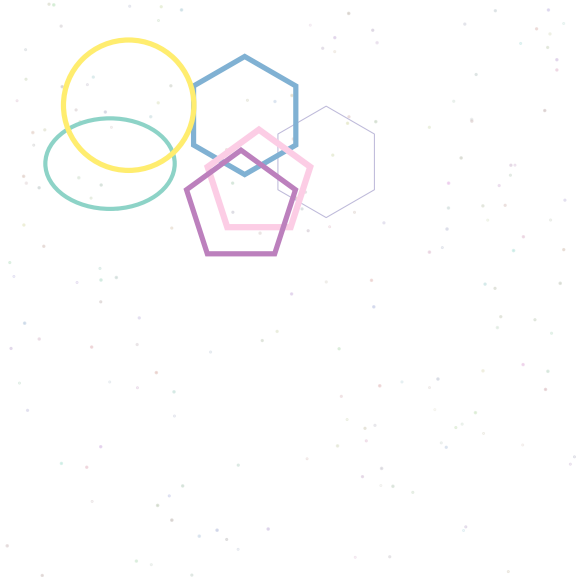[{"shape": "oval", "thickness": 2, "radius": 0.56, "center": [0.191, 0.716]}, {"shape": "hexagon", "thickness": 0.5, "radius": 0.48, "center": [0.565, 0.719]}, {"shape": "hexagon", "thickness": 2.5, "radius": 0.51, "center": [0.424, 0.799]}, {"shape": "pentagon", "thickness": 3, "radius": 0.47, "center": [0.448, 0.681]}, {"shape": "pentagon", "thickness": 2.5, "radius": 0.5, "center": [0.417, 0.64]}, {"shape": "circle", "thickness": 2.5, "radius": 0.56, "center": [0.223, 0.817]}]